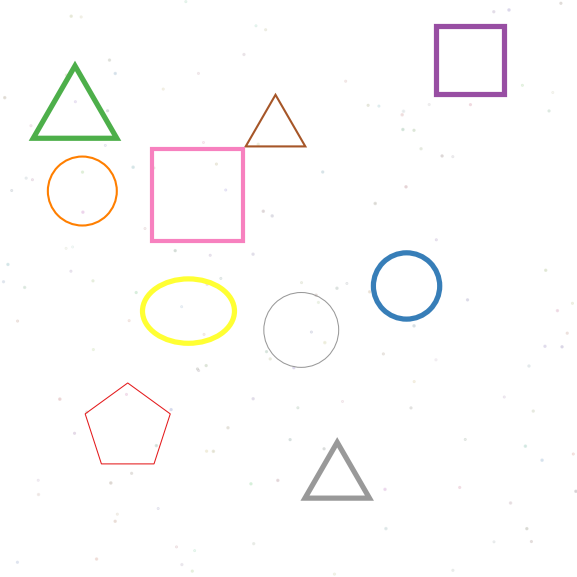[{"shape": "pentagon", "thickness": 0.5, "radius": 0.39, "center": [0.221, 0.259]}, {"shape": "circle", "thickness": 2.5, "radius": 0.29, "center": [0.704, 0.504]}, {"shape": "triangle", "thickness": 2.5, "radius": 0.42, "center": [0.13, 0.801]}, {"shape": "square", "thickness": 2.5, "radius": 0.29, "center": [0.814, 0.895]}, {"shape": "circle", "thickness": 1, "radius": 0.3, "center": [0.143, 0.668]}, {"shape": "oval", "thickness": 2.5, "radius": 0.4, "center": [0.326, 0.46]}, {"shape": "triangle", "thickness": 1, "radius": 0.3, "center": [0.477, 0.775]}, {"shape": "square", "thickness": 2, "radius": 0.4, "center": [0.342, 0.662]}, {"shape": "triangle", "thickness": 2.5, "radius": 0.32, "center": [0.584, 0.169]}, {"shape": "circle", "thickness": 0.5, "radius": 0.32, "center": [0.522, 0.428]}]